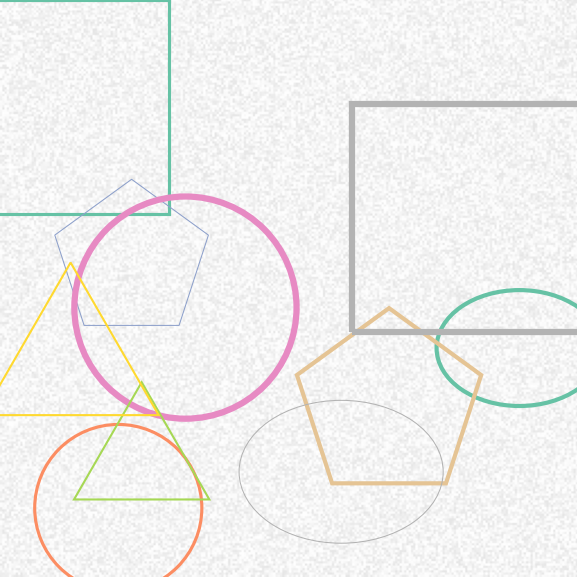[{"shape": "square", "thickness": 1.5, "radius": 0.92, "center": [0.107, 0.813]}, {"shape": "oval", "thickness": 2, "radius": 0.72, "center": [0.899, 0.396]}, {"shape": "circle", "thickness": 1.5, "radius": 0.72, "center": [0.205, 0.119]}, {"shape": "pentagon", "thickness": 0.5, "radius": 0.7, "center": [0.228, 0.549]}, {"shape": "circle", "thickness": 3, "radius": 0.96, "center": [0.321, 0.467]}, {"shape": "triangle", "thickness": 1, "radius": 0.68, "center": [0.245, 0.202]}, {"shape": "triangle", "thickness": 1, "radius": 0.88, "center": [0.122, 0.368]}, {"shape": "pentagon", "thickness": 2, "radius": 0.84, "center": [0.674, 0.298]}, {"shape": "oval", "thickness": 0.5, "radius": 0.88, "center": [0.591, 0.182]}, {"shape": "square", "thickness": 3, "radius": 0.99, "center": [0.808, 0.621]}]